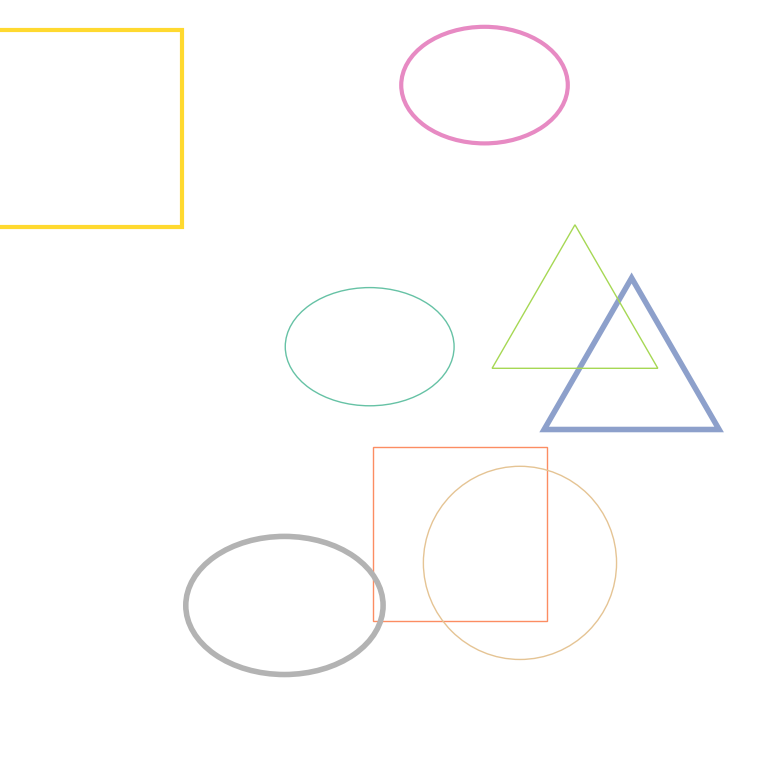[{"shape": "oval", "thickness": 0.5, "radius": 0.55, "center": [0.48, 0.55]}, {"shape": "square", "thickness": 0.5, "radius": 0.57, "center": [0.598, 0.307]}, {"shape": "triangle", "thickness": 2, "radius": 0.66, "center": [0.82, 0.508]}, {"shape": "oval", "thickness": 1.5, "radius": 0.54, "center": [0.629, 0.889]}, {"shape": "triangle", "thickness": 0.5, "radius": 0.62, "center": [0.747, 0.584]}, {"shape": "square", "thickness": 1.5, "radius": 0.64, "center": [0.109, 0.833]}, {"shape": "circle", "thickness": 0.5, "radius": 0.63, "center": [0.675, 0.269]}, {"shape": "oval", "thickness": 2, "radius": 0.64, "center": [0.369, 0.214]}]